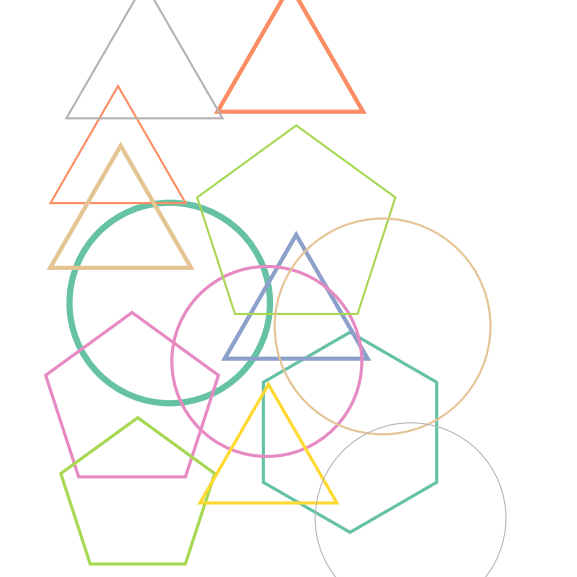[{"shape": "circle", "thickness": 3, "radius": 0.87, "center": [0.294, 0.474]}, {"shape": "hexagon", "thickness": 1.5, "radius": 0.87, "center": [0.606, 0.251]}, {"shape": "triangle", "thickness": 2, "radius": 0.73, "center": [0.503, 0.878]}, {"shape": "triangle", "thickness": 1, "radius": 0.68, "center": [0.204, 0.715]}, {"shape": "triangle", "thickness": 2, "radius": 0.71, "center": [0.513, 0.45]}, {"shape": "pentagon", "thickness": 1.5, "radius": 0.79, "center": [0.229, 0.301]}, {"shape": "circle", "thickness": 1.5, "radius": 0.82, "center": [0.462, 0.373]}, {"shape": "pentagon", "thickness": 1.5, "radius": 0.7, "center": [0.239, 0.136]}, {"shape": "pentagon", "thickness": 1, "radius": 0.9, "center": [0.513, 0.601]}, {"shape": "triangle", "thickness": 1.5, "radius": 0.68, "center": [0.465, 0.197]}, {"shape": "triangle", "thickness": 2, "radius": 0.7, "center": [0.209, 0.606]}, {"shape": "circle", "thickness": 1, "radius": 0.93, "center": [0.662, 0.434]}, {"shape": "triangle", "thickness": 1, "radius": 0.78, "center": [0.25, 0.872]}, {"shape": "circle", "thickness": 0.5, "radius": 0.83, "center": [0.711, 0.102]}]